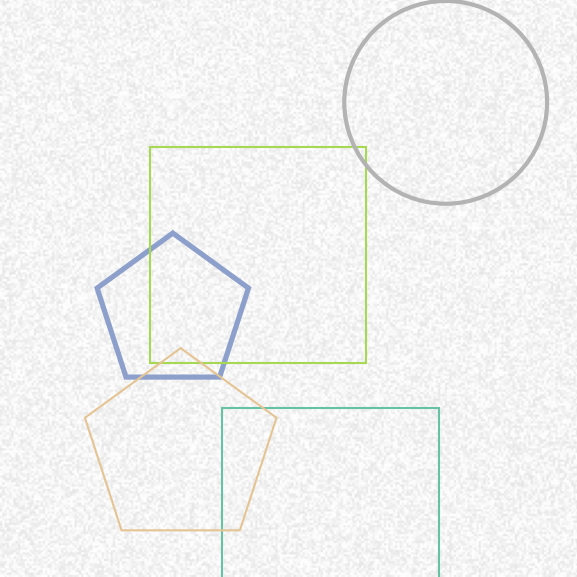[{"shape": "square", "thickness": 1, "radius": 0.94, "center": [0.573, 0.106]}, {"shape": "pentagon", "thickness": 2.5, "radius": 0.69, "center": [0.299, 0.458]}, {"shape": "square", "thickness": 1, "radius": 0.94, "center": [0.447, 0.558]}, {"shape": "pentagon", "thickness": 1, "radius": 0.87, "center": [0.313, 0.222]}, {"shape": "circle", "thickness": 2, "radius": 0.88, "center": [0.772, 0.822]}]